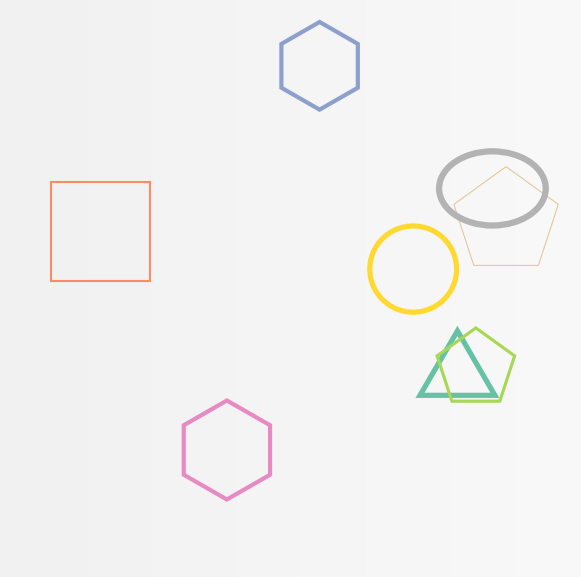[{"shape": "triangle", "thickness": 2.5, "radius": 0.37, "center": [0.787, 0.352]}, {"shape": "square", "thickness": 1, "radius": 0.43, "center": [0.173, 0.598]}, {"shape": "hexagon", "thickness": 2, "radius": 0.38, "center": [0.55, 0.885]}, {"shape": "hexagon", "thickness": 2, "radius": 0.43, "center": [0.39, 0.22]}, {"shape": "pentagon", "thickness": 1.5, "radius": 0.35, "center": [0.819, 0.361]}, {"shape": "circle", "thickness": 2.5, "radius": 0.37, "center": [0.711, 0.533]}, {"shape": "pentagon", "thickness": 0.5, "radius": 0.47, "center": [0.871, 0.616]}, {"shape": "oval", "thickness": 3, "radius": 0.46, "center": [0.847, 0.673]}]